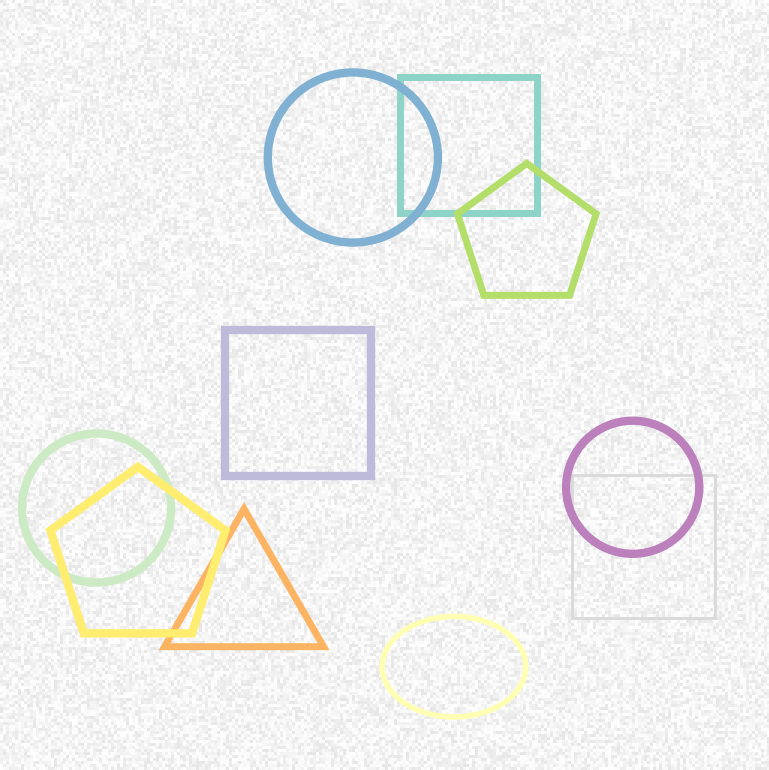[{"shape": "square", "thickness": 2.5, "radius": 0.44, "center": [0.609, 0.812]}, {"shape": "oval", "thickness": 2, "radius": 0.47, "center": [0.59, 0.134]}, {"shape": "square", "thickness": 3, "radius": 0.47, "center": [0.387, 0.476]}, {"shape": "circle", "thickness": 3, "radius": 0.55, "center": [0.458, 0.795]}, {"shape": "triangle", "thickness": 2.5, "radius": 0.6, "center": [0.317, 0.22]}, {"shape": "pentagon", "thickness": 2.5, "radius": 0.47, "center": [0.684, 0.693]}, {"shape": "square", "thickness": 1, "radius": 0.47, "center": [0.835, 0.29]}, {"shape": "circle", "thickness": 3, "radius": 0.43, "center": [0.822, 0.367]}, {"shape": "circle", "thickness": 3, "radius": 0.48, "center": [0.125, 0.34]}, {"shape": "pentagon", "thickness": 3, "radius": 0.6, "center": [0.179, 0.274]}]